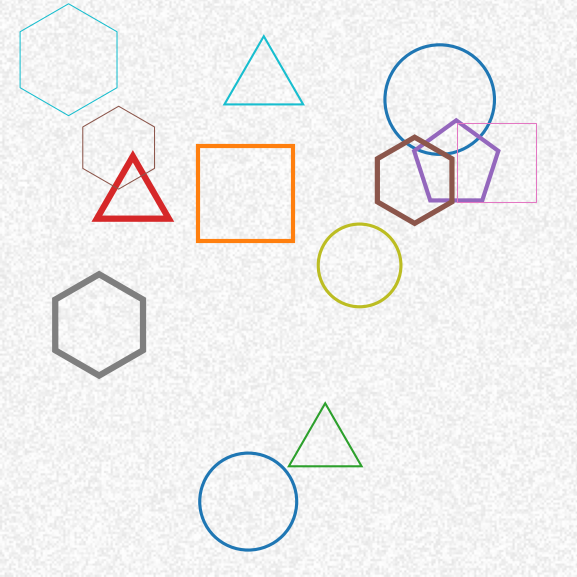[{"shape": "circle", "thickness": 1.5, "radius": 0.47, "center": [0.761, 0.827]}, {"shape": "circle", "thickness": 1.5, "radius": 0.42, "center": [0.43, 0.131]}, {"shape": "square", "thickness": 2, "radius": 0.41, "center": [0.425, 0.664]}, {"shape": "triangle", "thickness": 1, "radius": 0.36, "center": [0.563, 0.228]}, {"shape": "triangle", "thickness": 3, "radius": 0.36, "center": [0.23, 0.656]}, {"shape": "pentagon", "thickness": 2, "radius": 0.38, "center": [0.79, 0.714]}, {"shape": "hexagon", "thickness": 0.5, "radius": 0.36, "center": [0.205, 0.743]}, {"shape": "hexagon", "thickness": 2.5, "radius": 0.37, "center": [0.718, 0.687]}, {"shape": "square", "thickness": 0.5, "radius": 0.34, "center": [0.86, 0.718]}, {"shape": "hexagon", "thickness": 3, "radius": 0.44, "center": [0.172, 0.437]}, {"shape": "circle", "thickness": 1.5, "radius": 0.36, "center": [0.623, 0.54]}, {"shape": "triangle", "thickness": 1, "radius": 0.39, "center": [0.457, 0.858]}, {"shape": "hexagon", "thickness": 0.5, "radius": 0.48, "center": [0.119, 0.896]}]